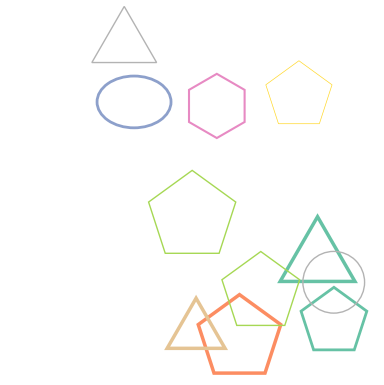[{"shape": "pentagon", "thickness": 2, "radius": 0.45, "center": [0.867, 0.164]}, {"shape": "triangle", "thickness": 2.5, "radius": 0.56, "center": [0.825, 0.325]}, {"shape": "pentagon", "thickness": 2.5, "radius": 0.56, "center": [0.622, 0.122]}, {"shape": "oval", "thickness": 2, "radius": 0.48, "center": [0.348, 0.735]}, {"shape": "hexagon", "thickness": 1.5, "radius": 0.42, "center": [0.563, 0.725]}, {"shape": "pentagon", "thickness": 1, "radius": 0.53, "center": [0.677, 0.241]}, {"shape": "pentagon", "thickness": 1, "radius": 0.6, "center": [0.499, 0.438]}, {"shape": "pentagon", "thickness": 0.5, "radius": 0.45, "center": [0.776, 0.752]}, {"shape": "triangle", "thickness": 2.5, "radius": 0.43, "center": [0.509, 0.139]}, {"shape": "circle", "thickness": 1, "radius": 0.4, "center": [0.867, 0.267]}, {"shape": "triangle", "thickness": 1, "radius": 0.49, "center": [0.323, 0.886]}]